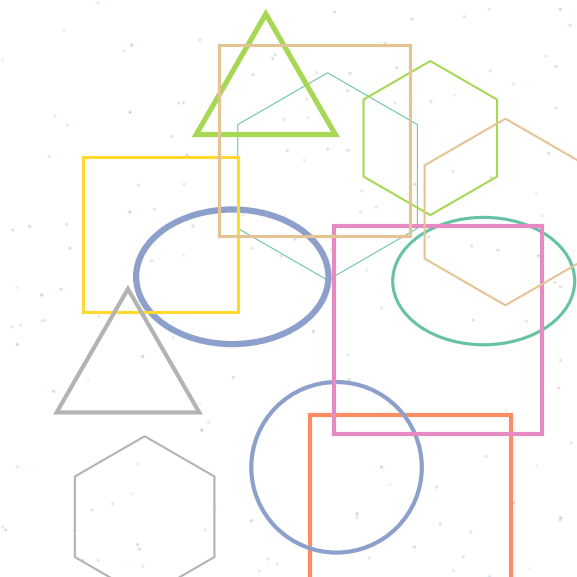[{"shape": "hexagon", "thickness": 0.5, "radius": 0.9, "center": [0.567, 0.694]}, {"shape": "oval", "thickness": 1.5, "radius": 0.79, "center": [0.838, 0.512]}, {"shape": "square", "thickness": 2, "radius": 0.87, "center": [0.712, 0.107]}, {"shape": "circle", "thickness": 2, "radius": 0.74, "center": [0.583, 0.19]}, {"shape": "oval", "thickness": 3, "radius": 0.83, "center": [0.402, 0.52]}, {"shape": "square", "thickness": 2, "radius": 0.9, "center": [0.759, 0.428]}, {"shape": "triangle", "thickness": 2.5, "radius": 0.7, "center": [0.46, 0.836]}, {"shape": "hexagon", "thickness": 1, "radius": 0.67, "center": [0.745, 0.76]}, {"shape": "square", "thickness": 1.5, "radius": 0.67, "center": [0.277, 0.593]}, {"shape": "square", "thickness": 1.5, "radius": 0.83, "center": [0.545, 0.756]}, {"shape": "hexagon", "thickness": 1, "radius": 0.81, "center": [0.875, 0.632]}, {"shape": "triangle", "thickness": 2, "radius": 0.71, "center": [0.222, 0.356]}, {"shape": "hexagon", "thickness": 1, "radius": 0.7, "center": [0.25, 0.104]}]